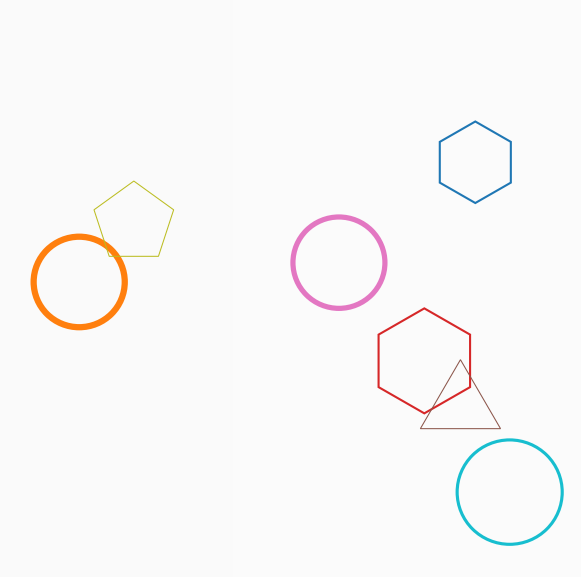[{"shape": "hexagon", "thickness": 1, "radius": 0.35, "center": [0.818, 0.718]}, {"shape": "circle", "thickness": 3, "radius": 0.39, "center": [0.136, 0.511]}, {"shape": "hexagon", "thickness": 1, "radius": 0.45, "center": [0.73, 0.374]}, {"shape": "triangle", "thickness": 0.5, "radius": 0.4, "center": [0.792, 0.297]}, {"shape": "circle", "thickness": 2.5, "radius": 0.4, "center": [0.583, 0.544]}, {"shape": "pentagon", "thickness": 0.5, "radius": 0.36, "center": [0.23, 0.614]}, {"shape": "circle", "thickness": 1.5, "radius": 0.45, "center": [0.877, 0.147]}]